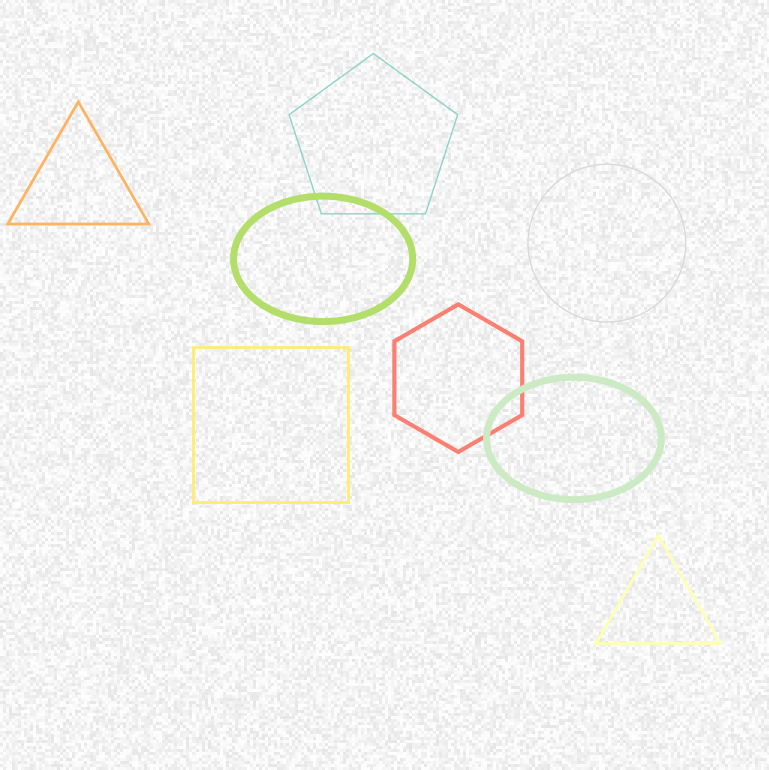[{"shape": "pentagon", "thickness": 0.5, "radius": 0.58, "center": [0.485, 0.815]}, {"shape": "triangle", "thickness": 1, "radius": 0.47, "center": [0.855, 0.211]}, {"shape": "hexagon", "thickness": 1.5, "radius": 0.48, "center": [0.595, 0.509]}, {"shape": "triangle", "thickness": 1, "radius": 0.53, "center": [0.102, 0.762]}, {"shape": "oval", "thickness": 2.5, "radius": 0.58, "center": [0.42, 0.664]}, {"shape": "circle", "thickness": 0.5, "radius": 0.51, "center": [0.788, 0.684]}, {"shape": "oval", "thickness": 2.5, "radius": 0.57, "center": [0.745, 0.431]}, {"shape": "square", "thickness": 1, "radius": 0.5, "center": [0.351, 0.449]}]